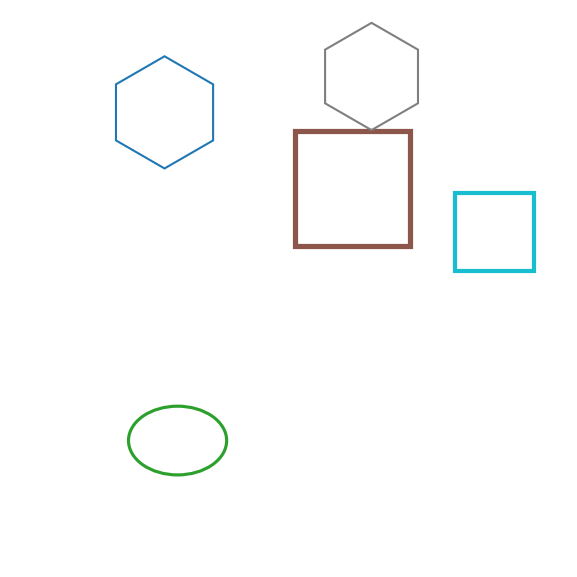[{"shape": "hexagon", "thickness": 1, "radius": 0.49, "center": [0.285, 0.805]}, {"shape": "oval", "thickness": 1.5, "radius": 0.42, "center": [0.307, 0.236]}, {"shape": "square", "thickness": 2.5, "radius": 0.5, "center": [0.61, 0.673]}, {"shape": "hexagon", "thickness": 1, "radius": 0.46, "center": [0.643, 0.867]}, {"shape": "square", "thickness": 2, "radius": 0.34, "center": [0.856, 0.597]}]